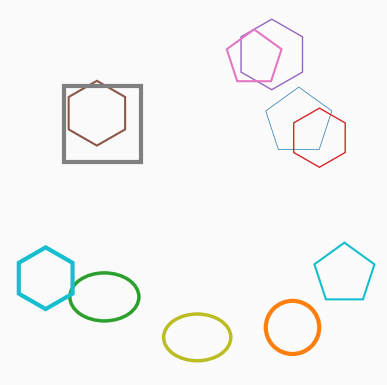[{"shape": "pentagon", "thickness": 0.5, "radius": 0.45, "center": [0.771, 0.684]}, {"shape": "circle", "thickness": 3, "radius": 0.35, "center": [0.755, 0.15]}, {"shape": "oval", "thickness": 2.5, "radius": 0.45, "center": [0.269, 0.229]}, {"shape": "hexagon", "thickness": 1, "radius": 0.38, "center": [0.824, 0.642]}, {"shape": "hexagon", "thickness": 1, "radius": 0.46, "center": [0.701, 0.859]}, {"shape": "hexagon", "thickness": 1.5, "radius": 0.42, "center": [0.25, 0.706]}, {"shape": "pentagon", "thickness": 1.5, "radius": 0.37, "center": [0.656, 0.849]}, {"shape": "square", "thickness": 3, "radius": 0.49, "center": [0.265, 0.678]}, {"shape": "oval", "thickness": 2.5, "radius": 0.43, "center": [0.509, 0.124]}, {"shape": "hexagon", "thickness": 3, "radius": 0.4, "center": [0.118, 0.277]}, {"shape": "pentagon", "thickness": 1.5, "radius": 0.41, "center": [0.889, 0.288]}]